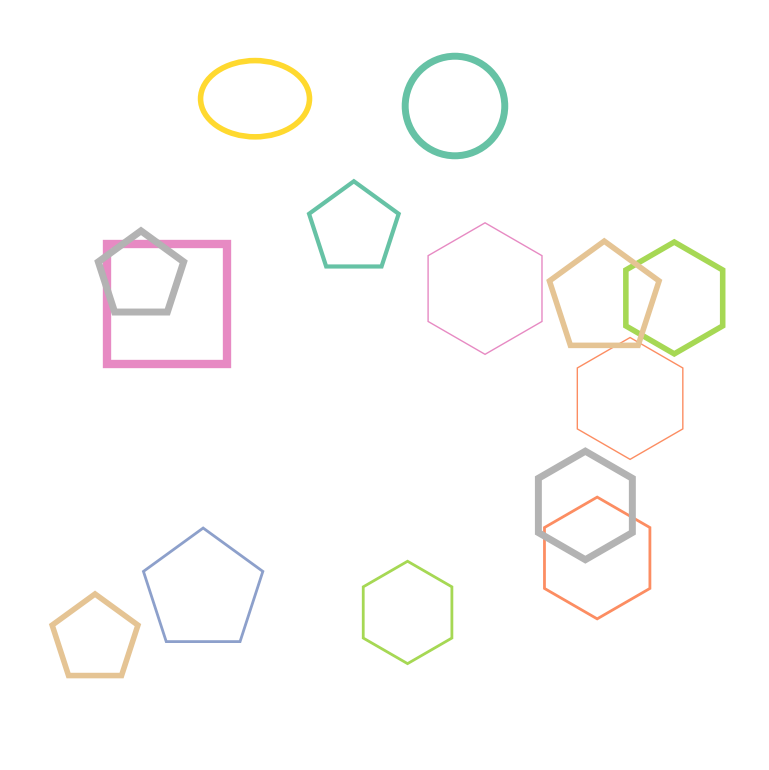[{"shape": "pentagon", "thickness": 1.5, "radius": 0.31, "center": [0.46, 0.703]}, {"shape": "circle", "thickness": 2.5, "radius": 0.32, "center": [0.591, 0.862]}, {"shape": "hexagon", "thickness": 1, "radius": 0.4, "center": [0.776, 0.275]}, {"shape": "hexagon", "thickness": 0.5, "radius": 0.4, "center": [0.818, 0.483]}, {"shape": "pentagon", "thickness": 1, "radius": 0.41, "center": [0.264, 0.233]}, {"shape": "square", "thickness": 3, "radius": 0.39, "center": [0.217, 0.606]}, {"shape": "hexagon", "thickness": 0.5, "radius": 0.43, "center": [0.63, 0.625]}, {"shape": "hexagon", "thickness": 1, "radius": 0.33, "center": [0.529, 0.205]}, {"shape": "hexagon", "thickness": 2, "radius": 0.36, "center": [0.876, 0.613]}, {"shape": "oval", "thickness": 2, "radius": 0.35, "center": [0.331, 0.872]}, {"shape": "pentagon", "thickness": 2, "radius": 0.29, "center": [0.123, 0.17]}, {"shape": "pentagon", "thickness": 2, "radius": 0.37, "center": [0.785, 0.612]}, {"shape": "hexagon", "thickness": 2.5, "radius": 0.35, "center": [0.76, 0.344]}, {"shape": "pentagon", "thickness": 2.5, "radius": 0.29, "center": [0.183, 0.642]}]